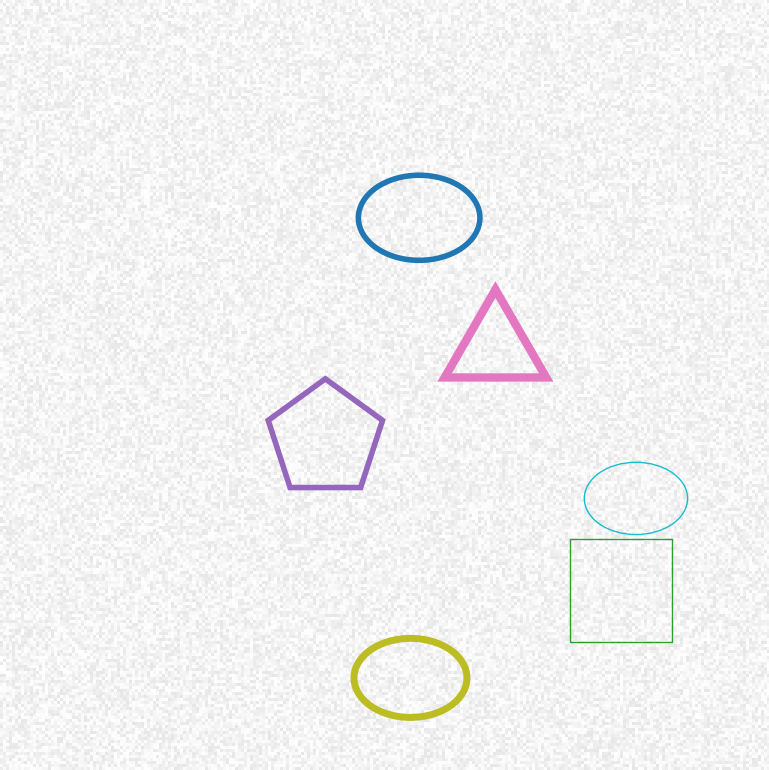[{"shape": "oval", "thickness": 2, "radius": 0.39, "center": [0.544, 0.717]}, {"shape": "square", "thickness": 0.5, "radius": 0.33, "center": [0.807, 0.233]}, {"shape": "pentagon", "thickness": 2, "radius": 0.39, "center": [0.423, 0.43]}, {"shape": "triangle", "thickness": 3, "radius": 0.38, "center": [0.643, 0.548]}, {"shape": "oval", "thickness": 2.5, "radius": 0.37, "center": [0.533, 0.12]}, {"shape": "oval", "thickness": 0.5, "radius": 0.34, "center": [0.826, 0.353]}]